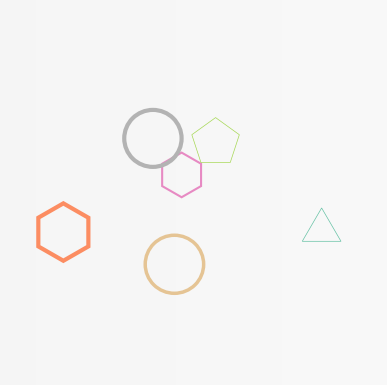[{"shape": "triangle", "thickness": 0.5, "radius": 0.29, "center": [0.83, 0.402]}, {"shape": "hexagon", "thickness": 3, "radius": 0.37, "center": [0.163, 0.397]}, {"shape": "hexagon", "thickness": 1.5, "radius": 0.29, "center": [0.469, 0.546]}, {"shape": "pentagon", "thickness": 0.5, "radius": 0.32, "center": [0.556, 0.63]}, {"shape": "circle", "thickness": 2.5, "radius": 0.38, "center": [0.45, 0.314]}, {"shape": "circle", "thickness": 3, "radius": 0.37, "center": [0.395, 0.641]}]